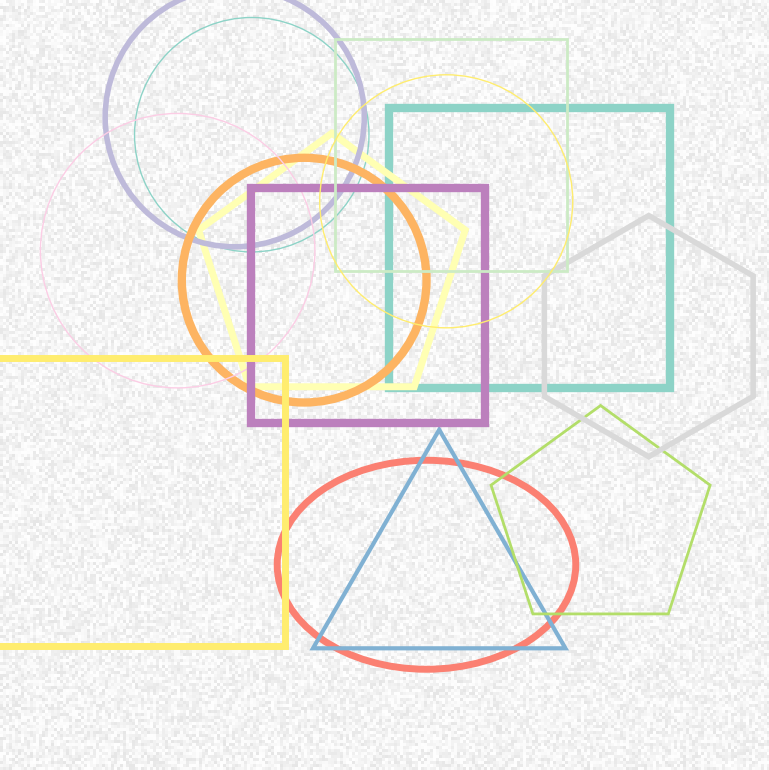[{"shape": "square", "thickness": 3, "radius": 0.91, "center": [0.688, 0.678]}, {"shape": "circle", "thickness": 0.5, "radius": 0.76, "center": [0.327, 0.825]}, {"shape": "pentagon", "thickness": 2.5, "radius": 0.91, "center": [0.431, 0.645]}, {"shape": "circle", "thickness": 2, "radius": 0.84, "center": [0.305, 0.848]}, {"shape": "oval", "thickness": 2.5, "radius": 0.97, "center": [0.554, 0.267]}, {"shape": "triangle", "thickness": 1.5, "radius": 0.95, "center": [0.57, 0.253]}, {"shape": "circle", "thickness": 3, "radius": 0.79, "center": [0.395, 0.636]}, {"shape": "pentagon", "thickness": 1, "radius": 0.75, "center": [0.78, 0.324]}, {"shape": "circle", "thickness": 0.5, "radius": 0.89, "center": [0.231, 0.674]}, {"shape": "hexagon", "thickness": 2, "radius": 0.78, "center": [0.843, 0.563]}, {"shape": "square", "thickness": 3, "radius": 0.76, "center": [0.478, 0.603]}, {"shape": "square", "thickness": 1, "radius": 0.75, "center": [0.586, 0.799]}, {"shape": "circle", "thickness": 0.5, "radius": 0.82, "center": [0.58, 0.739]}, {"shape": "square", "thickness": 2.5, "radius": 0.94, "center": [0.183, 0.348]}]